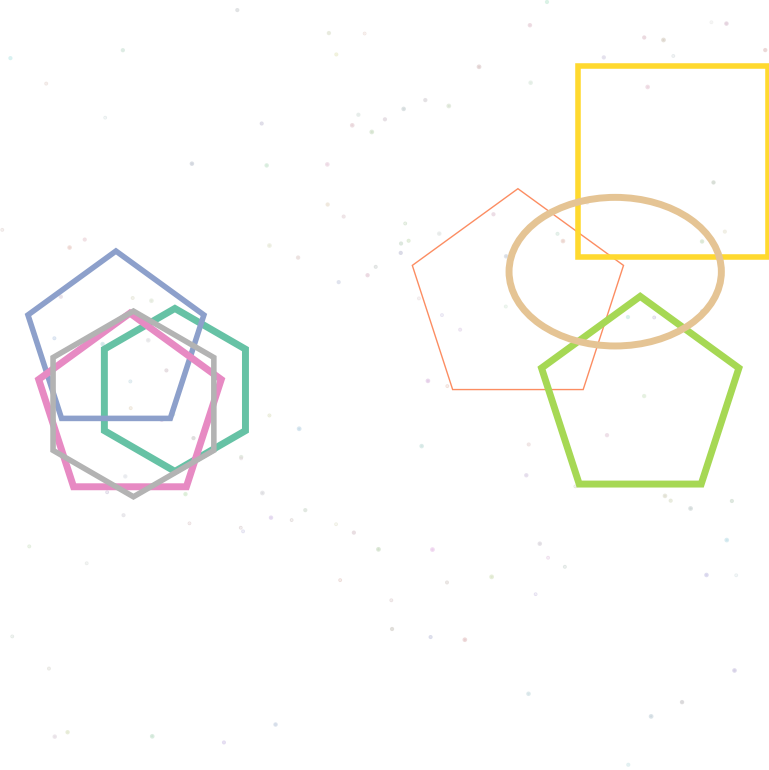[{"shape": "hexagon", "thickness": 2.5, "radius": 0.53, "center": [0.227, 0.494]}, {"shape": "pentagon", "thickness": 0.5, "radius": 0.72, "center": [0.673, 0.611]}, {"shape": "pentagon", "thickness": 2, "radius": 0.6, "center": [0.151, 0.554]}, {"shape": "pentagon", "thickness": 2.5, "radius": 0.62, "center": [0.169, 0.469]}, {"shape": "pentagon", "thickness": 2.5, "radius": 0.67, "center": [0.831, 0.48]}, {"shape": "square", "thickness": 2, "radius": 0.62, "center": [0.874, 0.79]}, {"shape": "oval", "thickness": 2.5, "radius": 0.69, "center": [0.799, 0.647]}, {"shape": "hexagon", "thickness": 2, "radius": 0.6, "center": [0.173, 0.475]}]